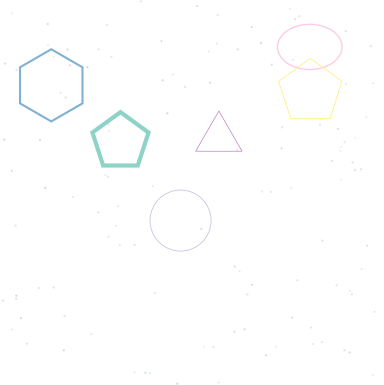[{"shape": "pentagon", "thickness": 3, "radius": 0.38, "center": [0.313, 0.632]}, {"shape": "circle", "thickness": 0.5, "radius": 0.4, "center": [0.469, 0.427]}, {"shape": "hexagon", "thickness": 1.5, "radius": 0.47, "center": [0.133, 0.778]}, {"shape": "oval", "thickness": 1, "radius": 0.42, "center": [0.805, 0.878]}, {"shape": "triangle", "thickness": 0.5, "radius": 0.35, "center": [0.568, 0.642]}, {"shape": "pentagon", "thickness": 0.5, "radius": 0.43, "center": [0.806, 0.762]}]